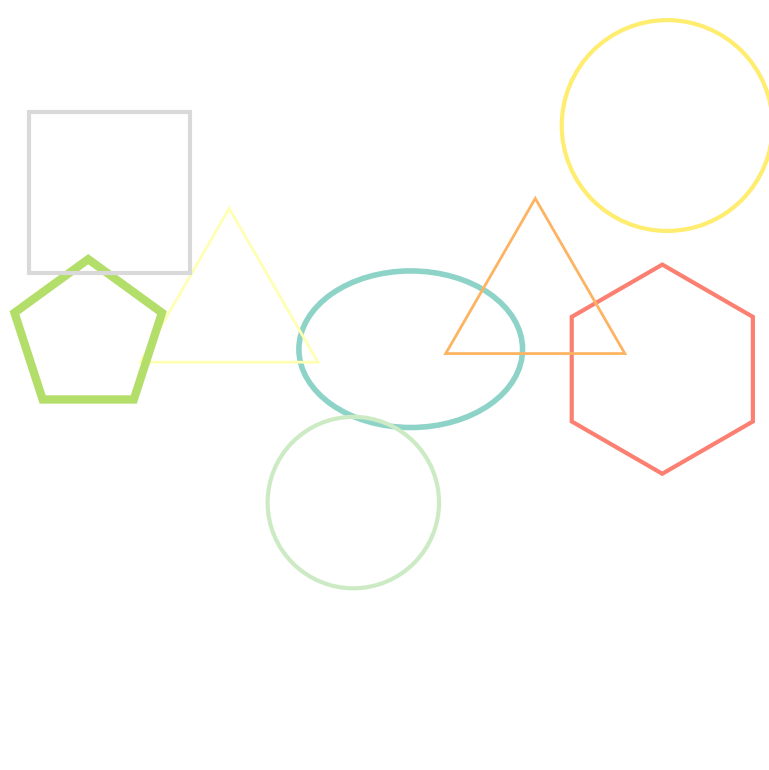[{"shape": "oval", "thickness": 2, "radius": 0.73, "center": [0.533, 0.546]}, {"shape": "triangle", "thickness": 1, "radius": 0.67, "center": [0.298, 0.596]}, {"shape": "hexagon", "thickness": 1.5, "radius": 0.68, "center": [0.86, 0.521]}, {"shape": "triangle", "thickness": 1, "radius": 0.67, "center": [0.695, 0.608]}, {"shape": "pentagon", "thickness": 3, "radius": 0.5, "center": [0.115, 0.563]}, {"shape": "square", "thickness": 1.5, "radius": 0.52, "center": [0.142, 0.75]}, {"shape": "circle", "thickness": 1.5, "radius": 0.56, "center": [0.459, 0.347]}, {"shape": "circle", "thickness": 1.5, "radius": 0.68, "center": [0.866, 0.837]}]